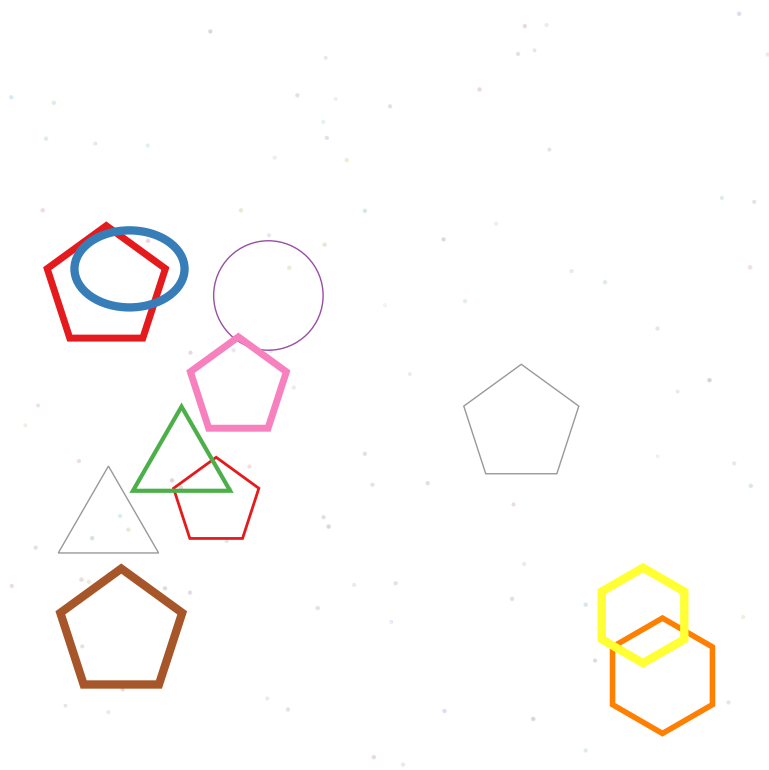[{"shape": "pentagon", "thickness": 2.5, "radius": 0.4, "center": [0.138, 0.626]}, {"shape": "pentagon", "thickness": 1, "radius": 0.29, "center": [0.281, 0.348]}, {"shape": "oval", "thickness": 3, "radius": 0.36, "center": [0.168, 0.651]}, {"shape": "triangle", "thickness": 1.5, "radius": 0.36, "center": [0.236, 0.399]}, {"shape": "circle", "thickness": 0.5, "radius": 0.36, "center": [0.349, 0.616]}, {"shape": "hexagon", "thickness": 2, "radius": 0.37, "center": [0.86, 0.122]}, {"shape": "hexagon", "thickness": 3, "radius": 0.31, "center": [0.835, 0.201]}, {"shape": "pentagon", "thickness": 3, "radius": 0.42, "center": [0.158, 0.178]}, {"shape": "pentagon", "thickness": 2.5, "radius": 0.33, "center": [0.31, 0.497]}, {"shape": "triangle", "thickness": 0.5, "radius": 0.38, "center": [0.141, 0.319]}, {"shape": "pentagon", "thickness": 0.5, "radius": 0.39, "center": [0.677, 0.448]}]